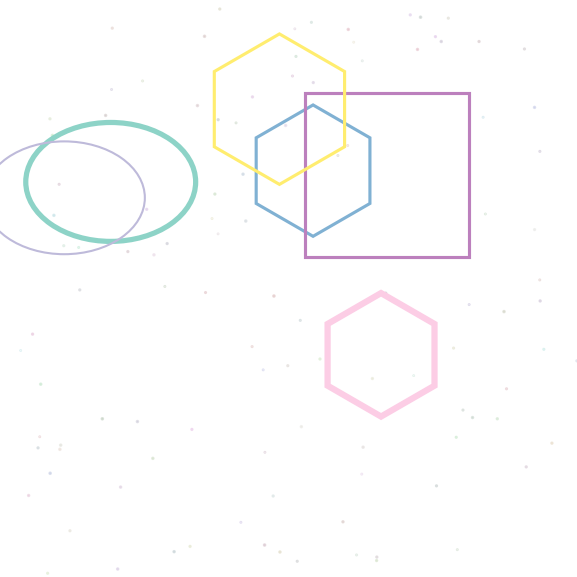[{"shape": "oval", "thickness": 2.5, "radius": 0.74, "center": [0.192, 0.684]}, {"shape": "oval", "thickness": 1, "radius": 0.7, "center": [0.111, 0.657]}, {"shape": "hexagon", "thickness": 1.5, "radius": 0.57, "center": [0.542, 0.704]}, {"shape": "hexagon", "thickness": 3, "radius": 0.53, "center": [0.66, 0.385]}, {"shape": "square", "thickness": 1.5, "radius": 0.71, "center": [0.671, 0.696]}, {"shape": "hexagon", "thickness": 1.5, "radius": 0.65, "center": [0.484, 0.81]}]